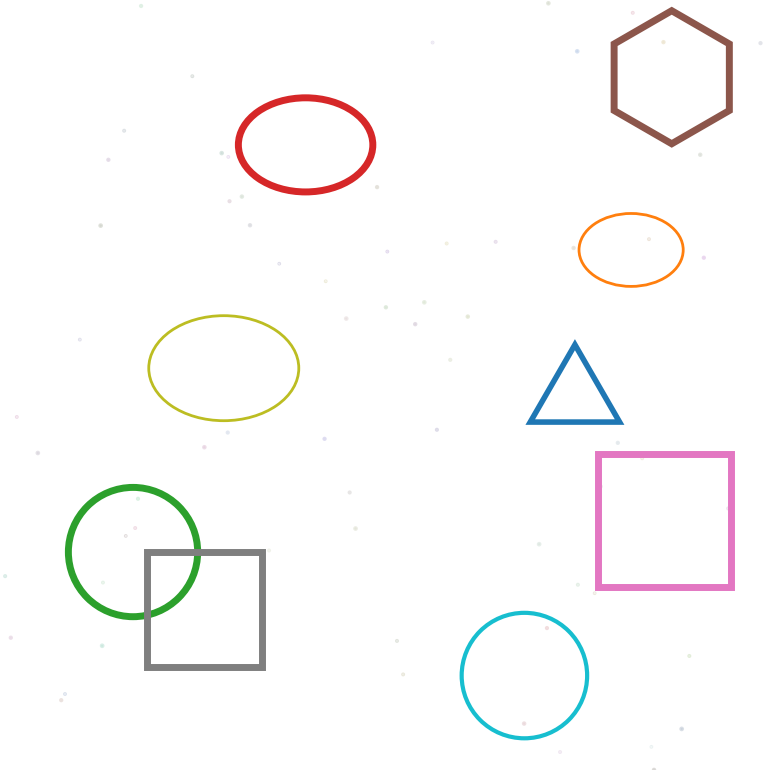[{"shape": "triangle", "thickness": 2, "radius": 0.33, "center": [0.747, 0.485]}, {"shape": "oval", "thickness": 1, "radius": 0.34, "center": [0.82, 0.675]}, {"shape": "circle", "thickness": 2.5, "radius": 0.42, "center": [0.173, 0.283]}, {"shape": "oval", "thickness": 2.5, "radius": 0.44, "center": [0.397, 0.812]}, {"shape": "hexagon", "thickness": 2.5, "radius": 0.43, "center": [0.872, 0.9]}, {"shape": "square", "thickness": 2.5, "radius": 0.43, "center": [0.863, 0.324]}, {"shape": "square", "thickness": 2.5, "radius": 0.37, "center": [0.266, 0.208]}, {"shape": "oval", "thickness": 1, "radius": 0.49, "center": [0.291, 0.522]}, {"shape": "circle", "thickness": 1.5, "radius": 0.41, "center": [0.681, 0.123]}]